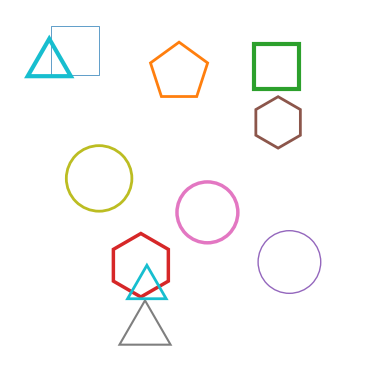[{"shape": "square", "thickness": 0.5, "radius": 0.31, "center": [0.195, 0.869]}, {"shape": "pentagon", "thickness": 2, "radius": 0.39, "center": [0.465, 0.812]}, {"shape": "square", "thickness": 3, "radius": 0.29, "center": [0.717, 0.828]}, {"shape": "hexagon", "thickness": 2.5, "radius": 0.41, "center": [0.366, 0.311]}, {"shape": "circle", "thickness": 1, "radius": 0.41, "center": [0.752, 0.319]}, {"shape": "hexagon", "thickness": 2, "radius": 0.33, "center": [0.722, 0.682]}, {"shape": "circle", "thickness": 2.5, "radius": 0.4, "center": [0.539, 0.448]}, {"shape": "triangle", "thickness": 1.5, "radius": 0.38, "center": [0.377, 0.143]}, {"shape": "circle", "thickness": 2, "radius": 0.43, "center": [0.257, 0.537]}, {"shape": "triangle", "thickness": 3, "radius": 0.32, "center": [0.128, 0.834]}, {"shape": "triangle", "thickness": 2, "radius": 0.29, "center": [0.382, 0.253]}]